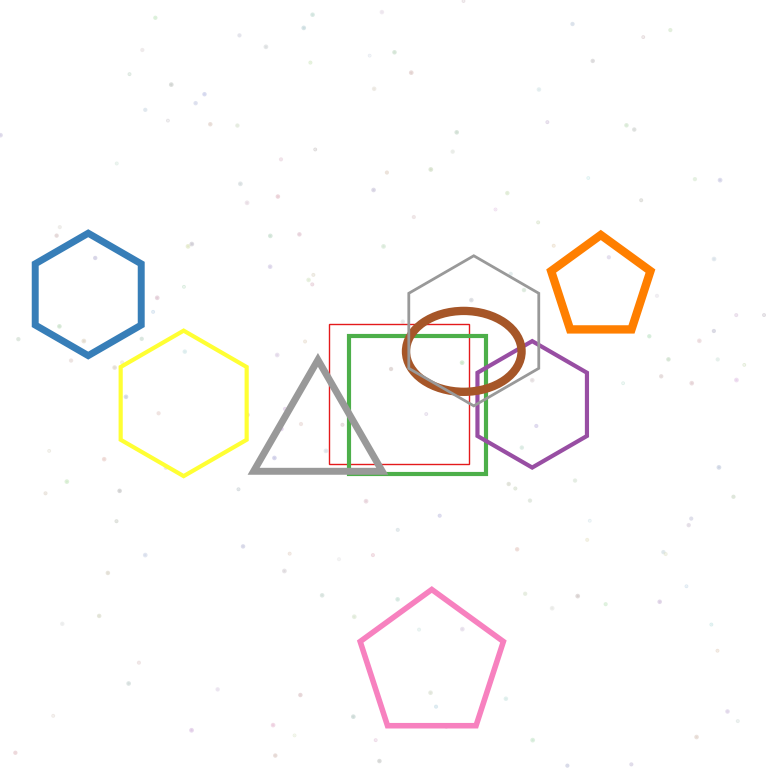[{"shape": "square", "thickness": 0.5, "radius": 0.46, "center": [0.518, 0.488]}, {"shape": "hexagon", "thickness": 2.5, "radius": 0.4, "center": [0.115, 0.618]}, {"shape": "square", "thickness": 1.5, "radius": 0.45, "center": [0.542, 0.474]}, {"shape": "hexagon", "thickness": 1.5, "radius": 0.41, "center": [0.691, 0.475]}, {"shape": "pentagon", "thickness": 3, "radius": 0.34, "center": [0.78, 0.627]}, {"shape": "hexagon", "thickness": 1.5, "radius": 0.47, "center": [0.239, 0.476]}, {"shape": "oval", "thickness": 3, "radius": 0.38, "center": [0.602, 0.544]}, {"shape": "pentagon", "thickness": 2, "radius": 0.49, "center": [0.561, 0.137]}, {"shape": "triangle", "thickness": 2.5, "radius": 0.48, "center": [0.413, 0.436]}, {"shape": "hexagon", "thickness": 1, "radius": 0.49, "center": [0.615, 0.57]}]